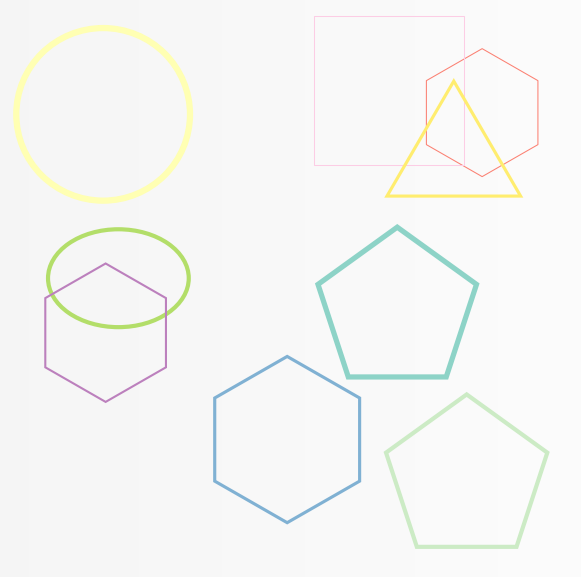[{"shape": "pentagon", "thickness": 2.5, "radius": 0.72, "center": [0.683, 0.462]}, {"shape": "circle", "thickness": 3, "radius": 0.75, "center": [0.177, 0.801]}, {"shape": "hexagon", "thickness": 0.5, "radius": 0.55, "center": [0.83, 0.804]}, {"shape": "hexagon", "thickness": 1.5, "radius": 0.72, "center": [0.494, 0.238]}, {"shape": "oval", "thickness": 2, "radius": 0.61, "center": [0.204, 0.517]}, {"shape": "square", "thickness": 0.5, "radius": 0.65, "center": [0.67, 0.843]}, {"shape": "hexagon", "thickness": 1, "radius": 0.6, "center": [0.182, 0.423]}, {"shape": "pentagon", "thickness": 2, "radius": 0.73, "center": [0.803, 0.17]}, {"shape": "triangle", "thickness": 1.5, "radius": 0.66, "center": [0.781, 0.726]}]